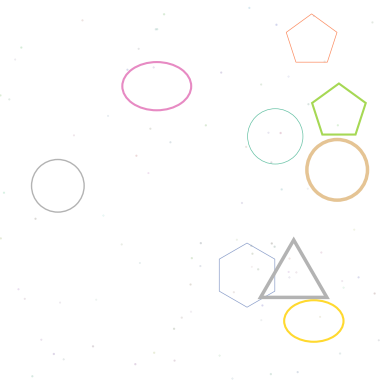[{"shape": "circle", "thickness": 0.5, "radius": 0.36, "center": [0.715, 0.646]}, {"shape": "pentagon", "thickness": 0.5, "radius": 0.35, "center": [0.809, 0.895]}, {"shape": "hexagon", "thickness": 0.5, "radius": 0.42, "center": [0.642, 0.285]}, {"shape": "oval", "thickness": 1.5, "radius": 0.45, "center": [0.407, 0.776]}, {"shape": "pentagon", "thickness": 1.5, "radius": 0.37, "center": [0.88, 0.71]}, {"shape": "oval", "thickness": 1.5, "radius": 0.39, "center": [0.815, 0.166]}, {"shape": "circle", "thickness": 2.5, "radius": 0.39, "center": [0.876, 0.559]}, {"shape": "triangle", "thickness": 2.5, "radius": 0.5, "center": [0.763, 0.277]}, {"shape": "circle", "thickness": 1, "radius": 0.34, "center": [0.15, 0.517]}]